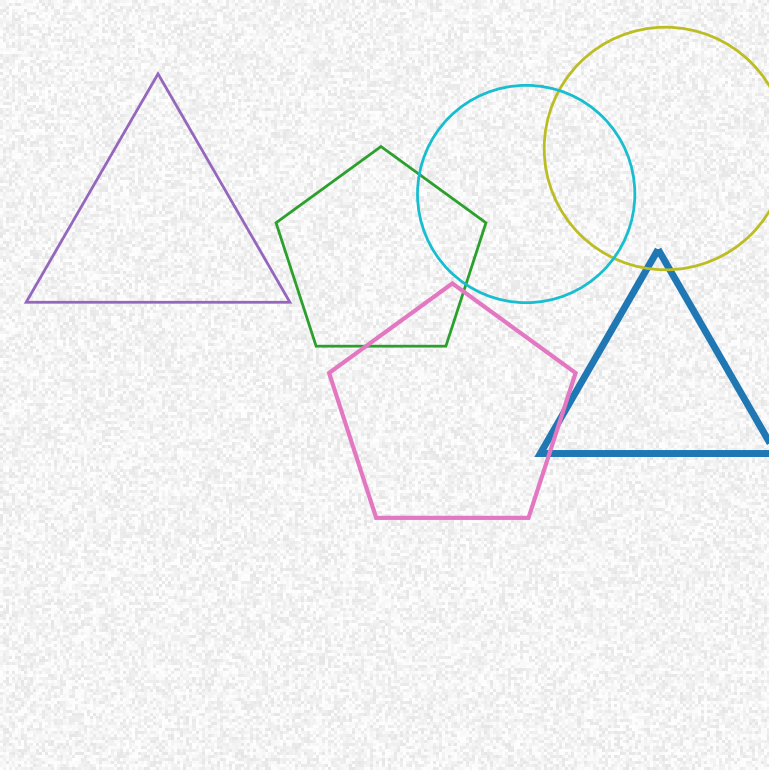[{"shape": "triangle", "thickness": 2.5, "radius": 0.88, "center": [0.855, 0.499]}, {"shape": "pentagon", "thickness": 1, "radius": 0.72, "center": [0.495, 0.666]}, {"shape": "triangle", "thickness": 1, "radius": 0.99, "center": [0.205, 0.706]}, {"shape": "pentagon", "thickness": 1.5, "radius": 0.84, "center": [0.587, 0.464]}, {"shape": "circle", "thickness": 1, "radius": 0.79, "center": [0.864, 0.807]}, {"shape": "circle", "thickness": 1, "radius": 0.71, "center": [0.683, 0.748]}]